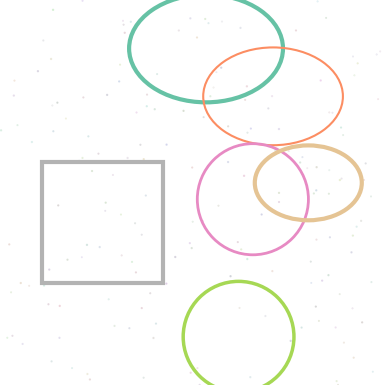[{"shape": "oval", "thickness": 3, "radius": 1.0, "center": [0.535, 0.874]}, {"shape": "oval", "thickness": 1.5, "radius": 0.91, "center": [0.709, 0.75]}, {"shape": "circle", "thickness": 2, "radius": 0.72, "center": [0.657, 0.483]}, {"shape": "circle", "thickness": 2.5, "radius": 0.72, "center": [0.62, 0.125]}, {"shape": "oval", "thickness": 3, "radius": 0.69, "center": [0.801, 0.525]}, {"shape": "square", "thickness": 3, "radius": 0.78, "center": [0.266, 0.422]}]